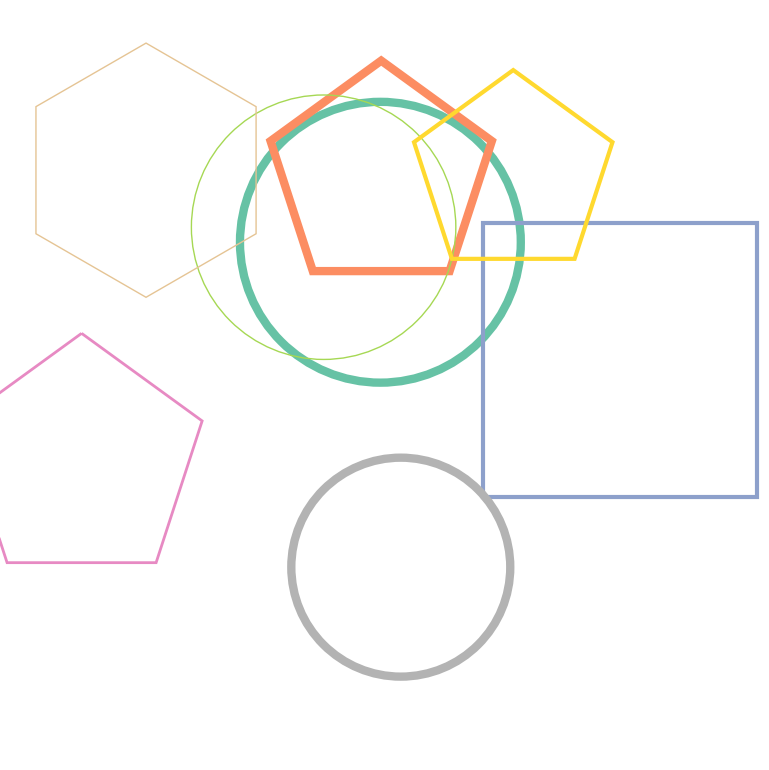[{"shape": "circle", "thickness": 3, "radius": 0.91, "center": [0.494, 0.685]}, {"shape": "pentagon", "thickness": 3, "radius": 0.76, "center": [0.495, 0.77]}, {"shape": "square", "thickness": 1.5, "radius": 0.89, "center": [0.806, 0.532]}, {"shape": "pentagon", "thickness": 1, "radius": 0.82, "center": [0.106, 0.402]}, {"shape": "circle", "thickness": 0.5, "radius": 0.86, "center": [0.42, 0.705]}, {"shape": "pentagon", "thickness": 1.5, "radius": 0.68, "center": [0.667, 0.773]}, {"shape": "hexagon", "thickness": 0.5, "radius": 0.83, "center": [0.19, 0.779]}, {"shape": "circle", "thickness": 3, "radius": 0.71, "center": [0.521, 0.263]}]